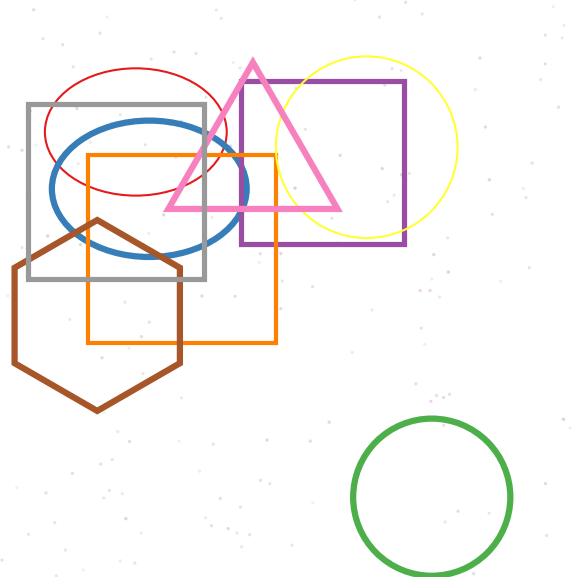[{"shape": "oval", "thickness": 1, "radius": 0.79, "center": [0.235, 0.771]}, {"shape": "oval", "thickness": 3, "radius": 0.84, "center": [0.258, 0.672]}, {"shape": "circle", "thickness": 3, "radius": 0.68, "center": [0.748, 0.138]}, {"shape": "square", "thickness": 2.5, "radius": 0.71, "center": [0.559, 0.717]}, {"shape": "square", "thickness": 2, "radius": 0.81, "center": [0.315, 0.568]}, {"shape": "circle", "thickness": 1, "radius": 0.79, "center": [0.635, 0.744]}, {"shape": "hexagon", "thickness": 3, "radius": 0.83, "center": [0.168, 0.453]}, {"shape": "triangle", "thickness": 3, "radius": 0.85, "center": [0.438, 0.722]}, {"shape": "square", "thickness": 2.5, "radius": 0.76, "center": [0.201, 0.667]}]